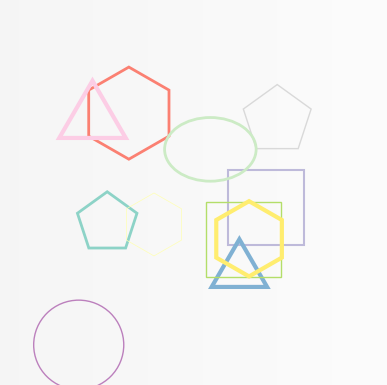[{"shape": "pentagon", "thickness": 2, "radius": 0.4, "center": [0.277, 0.421]}, {"shape": "hexagon", "thickness": 0.5, "radius": 0.41, "center": [0.397, 0.417]}, {"shape": "square", "thickness": 1.5, "radius": 0.49, "center": [0.686, 0.462]}, {"shape": "hexagon", "thickness": 2, "radius": 0.6, "center": [0.333, 0.706]}, {"shape": "triangle", "thickness": 3, "radius": 0.41, "center": [0.618, 0.296]}, {"shape": "square", "thickness": 1, "radius": 0.49, "center": [0.629, 0.379]}, {"shape": "triangle", "thickness": 3, "radius": 0.5, "center": [0.239, 0.691]}, {"shape": "pentagon", "thickness": 1, "radius": 0.46, "center": [0.715, 0.688]}, {"shape": "circle", "thickness": 1, "radius": 0.58, "center": [0.203, 0.104]}, {"shape": "oval", "thickness": 2, "radius": 0.59, "center": [0.543, 0.612]}, {"shape": "hexagon", "thickness": 3, "radius": 0.49, "center": [0.643, 0.38]}]